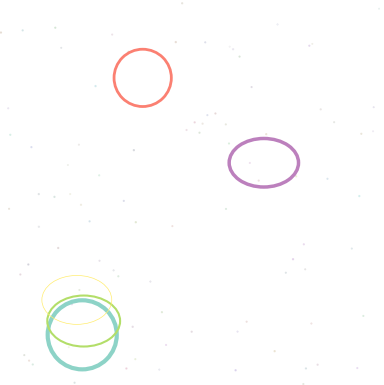[{"shape": "circle", "thickness": 3, "radius": 0.45, "center": [0.214, 0.13]}, {"shape": "circle", "thickness": 2, "radius": 0.37, "center": [0.371, 0.798]}, {"shape": "oval", "thickness": 1.5, "radius": 0.47, "center": [0.217, 0.166]}, {"shape": "oval", "thickness": 2.5, "radius": 0.45, "center": [0.685, 0.577]}, {"shape": "oval", "thickness": 0.5, "radius": 0.45, "center": [0.2, 0.221]}]